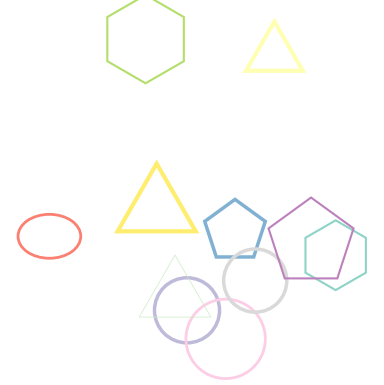[{"shape": "hexagon", "thickness": 1.5, "radius": 0.45, "center": [0.872, 0.337]}, {"shape": "triangle", "thickness": 3, "radius": 0.43, "center": [0.713, 0.859]}, {"shape": "circle", "thickness": 2.5, "radius": 0.42, "center": [0.486, 0.194]}, {"shape": "oval", "thickness": 2, "radius": 0.41, "center": [0.128, 0.386]}, {"shape": "pentagon", "thickness": 2.5, "radius": 0.41, "center": [0.61, 0.399]}, {"shape": "hexagon", "thickness": 1.5, "radius": 0.57, "center": [0.378, 0.898]}, {"shape": "circle", "thickness": 2, "radius": 0.52, "center": [0.586, 0.12]}, {"shape": "circle", "thickness": 2.5, "radius": 0.41, "center": [0.663, 0.271]}, {"shape": "pentagon", "thickness": 1.5, "radius": 0.58, "center": [0.808, 0.371]}, {"shape": "triangle", "thickness": 0.5, "radius": 0.54, "center": [0.455, 0.23]}, {"shape": "triangle", "thickness": 3, "radius": 0.59, "center": [0.407, 0.458]}]